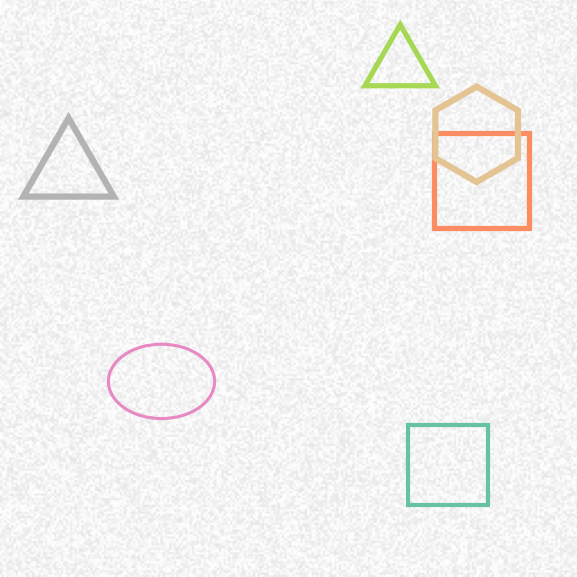[{"shape": "square", "thickness": 2, "radius": 0.34, "center": [0.775, 0.194]}, {"shape": "square", "thickness": 2.5, "radius": 0.41, "center": [0.834, 0.686]}, {"shape": "oval", "thickness": 1.5, "radius": 0.46, "center": [0.28, 0.339]}, {"shape": "triangle", "thickness": 2.5, "radius": 0.35, "center": [0.693, 0.886]}, {"shape": "hexagon", "thickness": 3, "radius": 0.41, "center": [0.825, 0.767]}, {"shape": "triangle", "thickness": 3, "radius": 0.45, "center": [0.119, 0.704]}]